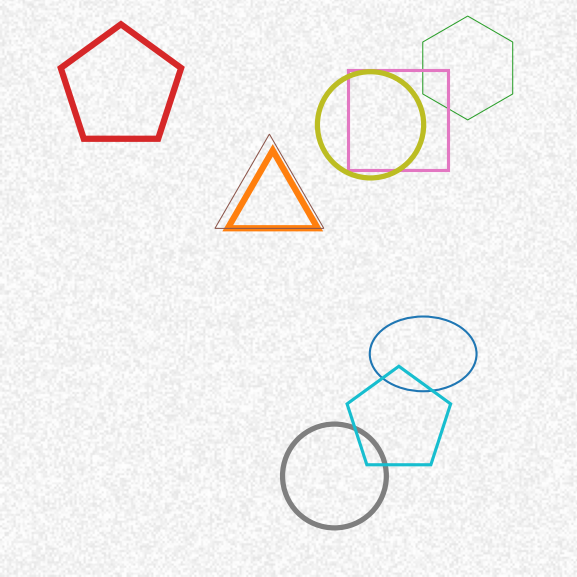[{"shape": "oval", "thickness": 1, "radius": 0.46, "center": [0.733, 0.386]}, {"shape": "triangle", "thickness": 3, "radius": 0.45, "center": [0.472, 0.649]}, {"shape": "hexagon", "thickness": 0.5, "radius": 0.45, "center": [0.81, 0.881]}, {"shape": "pentagon", "thickness": 3, "radius": 0.55, "center": [0.209, 0.847]}, {"shape": "triangle", "thickness": 0.5, "radius": 0.54, "center": [0.466, 0.658]}, {"shape": "square", "thickness": 1.5, "radius": 0.43, "center": [0.69, 0.792]}, {"shape": "circle", "thickness": 2.5, "radius": 0.45, "center": [0.579, 0.175]}, {"shape": "circle", "thickness": 2.5, "radius": 0.46, "center": [0.642, 0.783]}, {"shape": "pentagon", "thickness": 1.5, "radius": 0.47, "center": [0.691, 0.271]}]